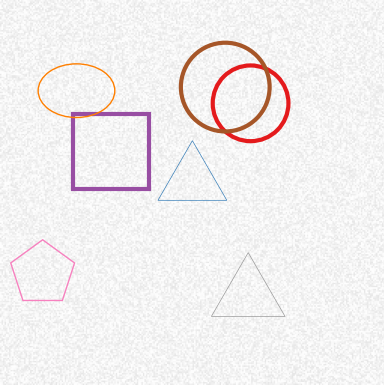[{"shape": "circle", "thickness": 3, "radius": 0.49, "center": [0.651, 0.732]}, {"shape": "triangle", "thickness": 0.5, "radius": 0.52, "center": [0.5, 0.531]}, {"shape": "square", "thickness": 3, "radius": 0.49, "center": [0.288, 0.606]}, {"shape": "oval", "thickness": 1, "radius": 0.5, "center": [0.199, 0.764]}, {"shape": "circle", "thickness": 3, "radius": 0.58, "center": [0.585, 0.774]}, {"shape": "pentagon", "thickness": 1, "radius": 0.44, "center": [0.111, 0.29]}, {"shape": "triangle", "thickness": 0.5, "radius": 0.55, "center": [0.645, 0.233]}]